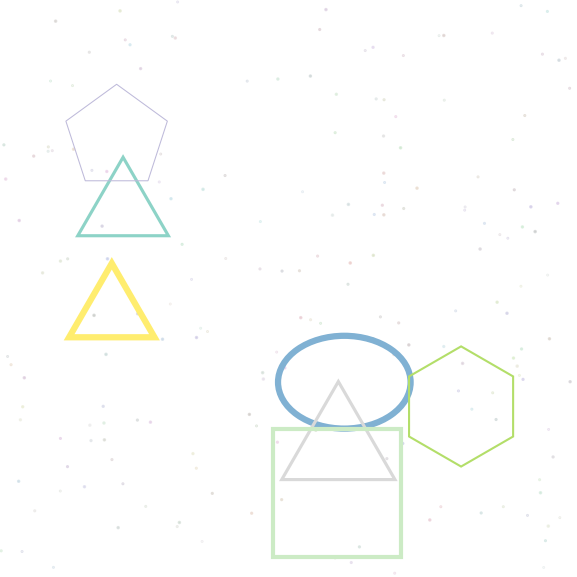[{"shape": "triangle", "thickness": 1.5, "radius": 0.45, "center": [0.213, 0.636]}, {"shape": "pentagon", "thickness": 0.5, "radius": 0.46, "center": [0.202, 0.761]}, {"shape": "oval", "thickness": 3, "radius": 0.57, "center": [0.596, 0.337]}, {"shape": "hexagon", "thickness": 1, "radius": 0.52, "center": [0.798, 0.295]}, {"shape": "triangle", "thickness": 1.5, "radius": 0.57, "center": [0.586, 0.225]}, {"shape": "square", "thickness": 2, "radius": 0.55, "center": [0.583, 0.146]}, {"shape": "triangle", "thickness": 3, "radius": 0.43, "center": [0.194, 0.458]}]